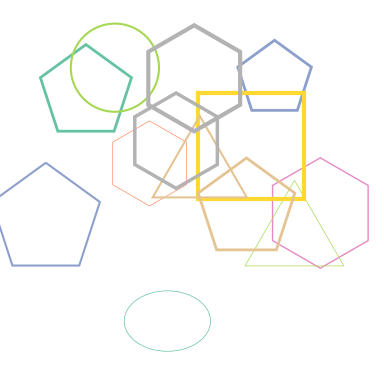[{"shape": "oval", "thickness": 0.5, "radius": 0.56, "center": [0.435, 0.166]}, {"shape": "pentagon", "thickness": 2, "radius": 0.62, "center": [0.223, 0.76]}, {"shape": "hexagon", "thickness": 0.5, "radius": 0.55, "center": [0.388, 0.576]}, {"shape": "pentagon", "thickness": 1.5, "radius": 0.74, "center": [0.119, 0.43]}, {"shape": "pentagon", "thickness": 2, "radius": 0.5, "center": [0.713, 0.795]}, {"shape": "hexagon", "thickness": 1, "radius": 0.72, "center": [0.832, 0.447]}, {"shape": "triangle", "thickness": 0.5, "radius": 0.74, "center": [0.765, 0.383]}, {"shape": "circle", "thickness": 1.5, "radius": 0.57, "center": [0.298, 0.824]}, {"shape": "square", "thickness": 3, "radius": 0.69, "center": [0.652, 0.621]}, {"shape": "pentagon", "thickness": 2, "radius": 0.66, "center": [0.64, 0.458]}, {"shape": "triangle", "thickness": 1.5, "radius": 0.71, "center": [0.519, 0.558]}, {"shape": "hexagon", "thickness": 3, "radius": 0.69, "center": [0.504, 0.797]}, {"shape": "hexagon", "thickness": 2.5, "radius": 0.62, "center": [0.457, 0.635]}]